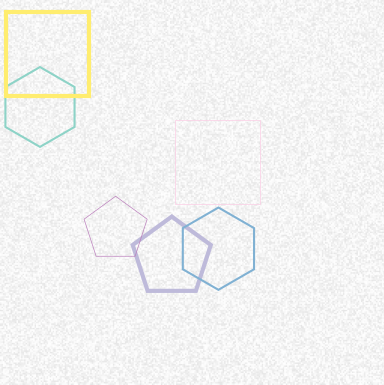[{"shape": "hexagon", "thickness": 1.5, "radius": 0.52, "center": [0.104, 0.722]}, {"shape": "pentagon", "thickness": 3, "radius": 0.53, "center": [0.446, 0.331]}, {"shape": "hexagon", "thickness": 1.5, "radius": 0.53, "center": [0.567, 0.354]}, {"shape": "square", "thickness": 0.5, "radius": 0.55, "center": [0.565, 0.578]}, {"shape": "pentagon", "thickness": 0.5, "radius": 0.43, "center": [0.3, 0.404]}, {"shape": "square", "thickness": 3, "radius": 0.54, "center": [0.124, 0.859]}]